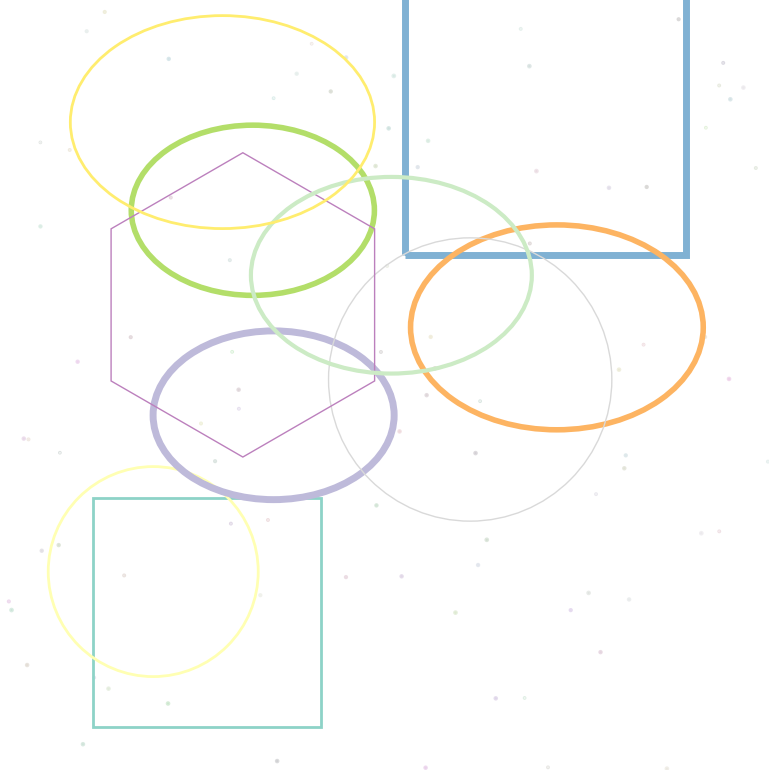[{"shape": "square", "thickness": 1, "radius": 0.74, "center": [0.269, 0.205]}, {"shape": "circle", "thickness": 1, "radius": 0.68, "center": [0.199, 0.258]}, {"shape": "oval", "thickness": 2.5, "radius": 0.78, "center": [0.355, 0.461]}, {"shape": "square", "thickness": 2.5, "radius": 0.91, "center": [0.708, 0.852]}, {"shape": "oval", "thickness": 2, "radius": 0.95, "center": [0.723, 0.575]}, {"shape": "oval", "thickness": 2, "radius": 0.79, "center": [0.328, 0.727]}, {"shape": "circle", "thickness": 0.5, "radius": 0.92, "center": [0.611, 0.507]}, {"shape": "hexagon", "thickness": 0.5, "radius": 0.99, "center": [0.315, 0.604]}, {"shape": "oval", "thickness": 1.5, "radius": 0.91, "center": [0.508, 0.643]}, {"shape": "oval", "thickness": 1, "radius": 0.99, "center": [0.289, 0.841]}]